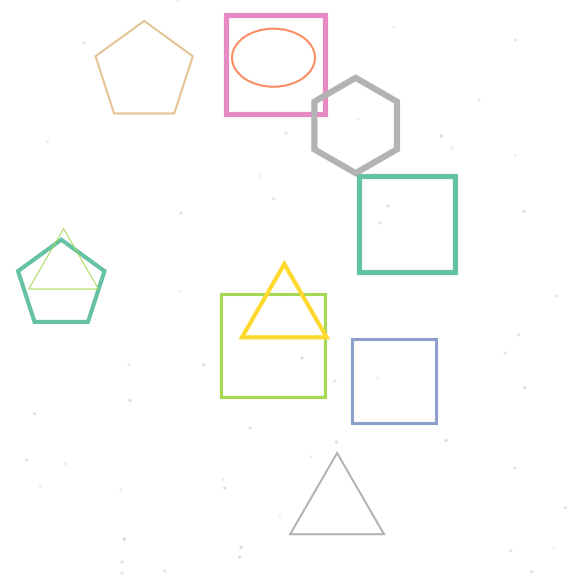[{"shape": "pentagon", "thickness": 2, "radius": 0.39, "center": [0.106, 0.505]}, {"shape": "square", "thickness": 2.5, "radius": 0.42, "center": [0.704, 0.612]}, {"shape": "oval", "thickness": 1, "radius": 0.36, "center": [0.474, 0.899]}, {"shape": "square", "thickness": 1.5, "radius": 0.36, "center": [0.682, 0.339]}, {"shape": "square", "thickness": 2.5, "radius": 0.43, "center": [0.477, 0.888]}, {"shape": "square", "thickness": 1.5, "radius": 0.45, "center": [0.473, 0.401]}, {"shape": "triangle", "thickness": 0.5, "radius": 0.35, "center": [0.11, 0.533]}, {"shape": "triangle", "thickness": 2, "radius": 0.42, "center": [0.492, 0.457]}, {"shape": "pentagon", "thickness": 1, "radius": 0.44, "center": [0.25, 0.874]}, {"shape": "triangle", "thickness": 1, "radius": 0.47, "center": [0.584, 0.121]}, {"shape": "hexagon", "thickness": 3, "radius": 0.41, "center": [0.616, 0.782]}]